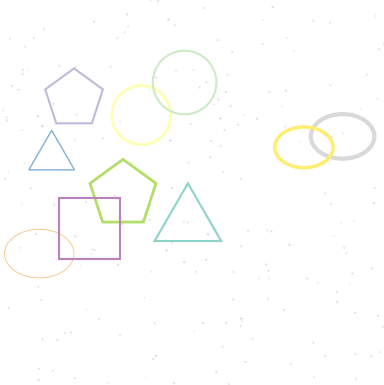[{"shape": "triangle", "thickness": 1.5, "radius": 0.5, "center": [0.488, 0.424]}, {"shape": "circle", "thickness": 2, "radius": 0.38, "center": [0.367, 0.701]}, {"shape": "pentagon", "thickness": 1.5, "radius": 0.39, "center": [0.192, 0.743]}, {"shape": "triangle", "thickness": 1, "radius": 0.34, "center": [0.134, 0.593]}, {"shape": "oval", "thickness": 0.5, "radius": 0.45, "center": [0.102, 0.341]}, {"shape": "pentagon", "thickness": 2, "radius": 0.45, "center": [0.319, 0.496]}, {"shape": "oval", "thickness": 3, "radius": 0.41, "center": [0.89, 0.646]}, {"shape": "square", "thickness": 1.5, "radius": 0.4, "center": [0.232, 0.406]}, {"shape": "circle", "thickness": 1.5, "radius": 0.41, "center": [0.479, 0.786]}, {"shape": "oval", "thickness": 2.5, "radius": 0.38, "center": [0.789, 0.617]}]